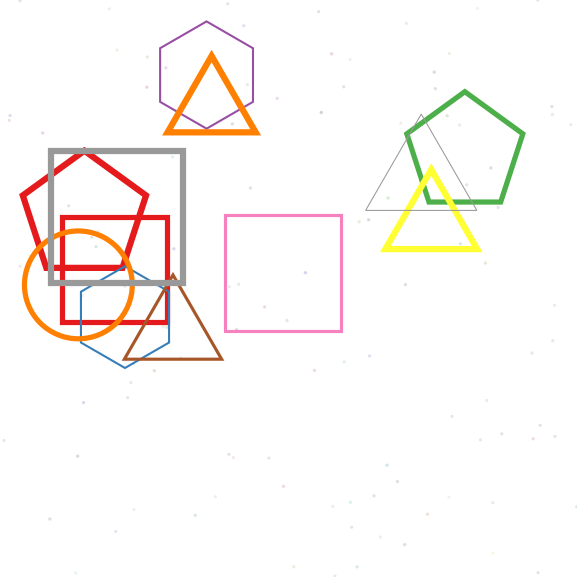[{"shape": "pentagon", "thickness": 3, "radius": 0.56, "center": [0.146, 0.626]}, {"shape": "square", "thickness": 2.5, "radius": 0.45, "center": [0.198, 0.532]}, {"shape": "hexagon", "thickness": 1, "radius": 0.44, "center": [0.216, 0.45]}, {"shape": "pentagon", "thickness": 2.5, "radius": 0.53, "center": [0.805, 0.735]}, {"shape": "hexagon", "thickness": 1, "radius": 0.46, "center": [0.358, 0.869]}, {"shape": "triangle", "thickness": 3, "radius": 0.44, "center": [0.366, 0.814]}, {"shape": "circle", "thickness": 2.5, "radius": 0.47, "center": [0.136, 0.506]}, {"shape": "triangle", "thickness": 3, "radius": 0.46, "center": [0.747, 0.614]}, {"shape": "triangle", "thickness": 1.5, "radius": 0.49, "center": [0.3, 0.426]}, {"shape": "square", "thickness": 1.5, "radius": 0.5, "center": [0.49, 0.526]}, {"shape": "triangle", "thickness": 0.5, "radius": 0.56, "center": [0.729, 0.69]}, {"shape": "square", "thickness": 3, "radius": 0.57, "center": [0.203, 0.623]}]